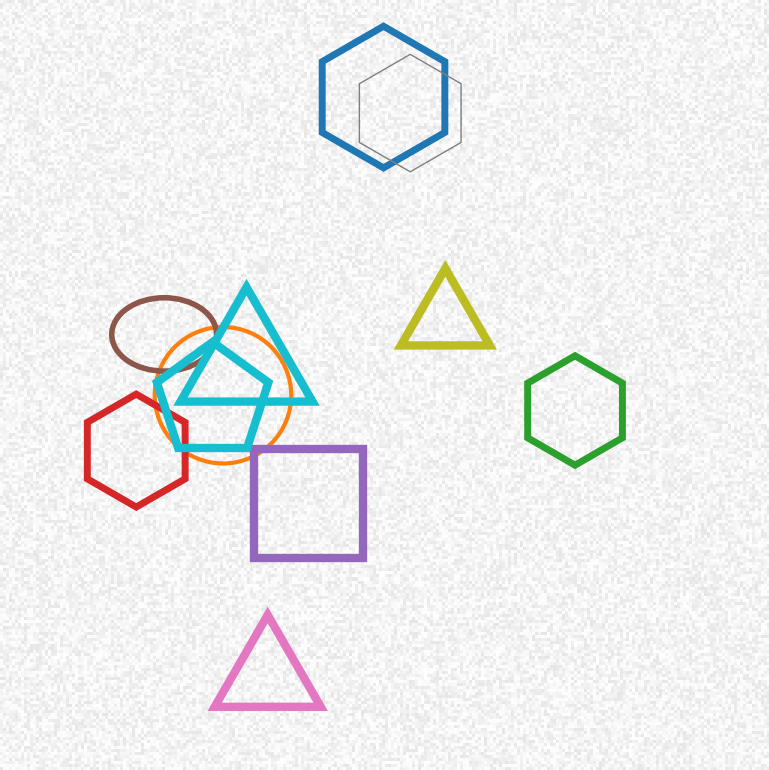[{"shape": "hexagon", "thickness": 2.5, "radius": 0.46, "center": [0.498, 0.874]}, {"shape": "circle", "thickness": 1.5, "radius": 0.44, "center": [0.29, 0.487]}, {"shape": "hexagon", "thickness": 2.5, "radius": 0.36, "center": [0.747, 0.467]}, {"shape": "hexagon", "thickness": 2.5, "radius": 0.37, "center": [0.177, 0.415]}, {"shape": "square", "thickness": 3, "radius": 0.36, "center": [0.401, 0.346]}, {"shape": "oval", "thickness": 2, "radius": 0.34, "center": [0.213, 0.566]}, {"shape": "triangle", "thickness": 3, "radius": 0.4, "center": [0.348, 0.122]}, {"shape": "hexagon", "thickness": 0.5, "radius": 0.38, "center": [0.533, 0.853]}, {"shape": "triangle", "thickness": 3, "radius": 0.33, "center": [0.578, 0.585]}, {"shape": "pentagon", "thickness": 3, "radius": 0.38, "center": [0.276, 0.48]}, {"shape": "triangle", "thickness": 3, "radius": 0.5, "center": [0.32, 0.528]}]